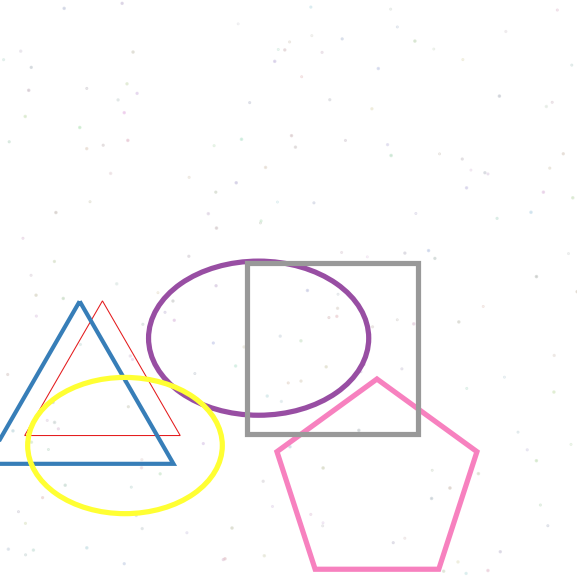[{"shape": "triangle", "thickness": 0.5, "radius": 0.78, "center": [0.177, 0.323]}, {"shape": "triangle", "thickness": 2, "radius": 0.94, "center": [0.138, 0.29]}, {"shape": "oval", "thickness": 2.5, "radius": 0.95, "center": [0.448, 0.414]}, {"shape": "oval", "thickness": 2.5, "radius": 0.84, "center": [0.216, 0.228]}, {"shape": "pentagon", "thickness": 2.5, "radius": 0.91, "center": [0.653, 0.161]}, {"shape": "square", "thickness": 2.5, "radius": 0.74, "center": [0.576, 0.396]}]